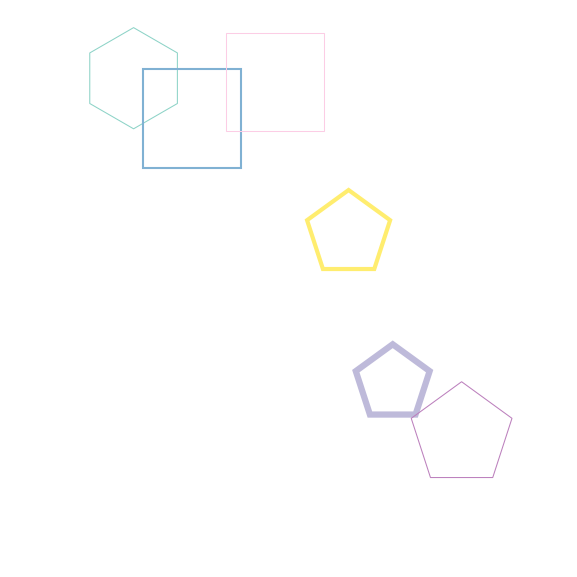[{"shape": "hexagon", "thickness": 0.5, "radius": 0.44, "center": [0.231, 0.864]}, {"shape": "pentagon", "thickness": 3, "radius": 0.34, "center": [0.68, 0.336]}, {"shape": "square", "thickness": 1, "radius": 0.43, "center": [0.332, 0.793]}, {"shape": "square", "thickness": 0.5, "radius": 0.42, "center": [0.476, 0.858]}, {"shape": "pentagon", "thickness": 0.5, "radius": 0.46, "center": [0.799, 0.246]}, {"shape": "pentagon", "thickness": 2, "radius": 0.38, "center": [0.604, 0.594]}]